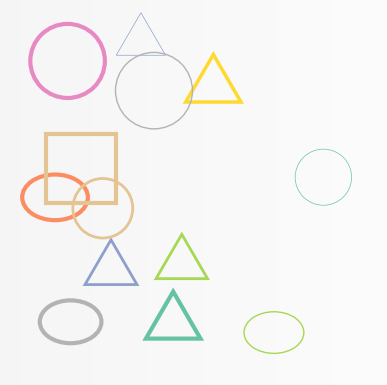[{"shape": "circle", "thickness": 0.5, "radius": 0.36, "center": [0.835, 0.54]}, {"shape": "triangle", "thickness": 3, "radius": 0.41, "center": [0.447, 0.161]}, {"shape": "oval", "thickness": 3, "radius": 0.42, "center": [0.142, 0.487]}, {"shape": "triangle", "thickness": 0.5, "radius": 0.37, "center": [0.364, 0.893]}, {"shape": "triangle", "thickness": 2, "radius": 0.39, "center": [0.286, 0.3]}, {"shape": "circle", "thickness": 3, "radius": 0.48, "center": [0.174, 0.842]}, {"shape": "triangle", "thickness": 2, "radius": 0.38, "center": [0.469, 0.315]}, {"shape": "oval", "thickness": 1, "radius": 0.39, "center": [0.707, 0.136]}, {"shape": "triangle", "thickness": 2.5, "radius": 0.41, "center": [0.551, 0.776]}, {"shape": "circle", "thickness": 2, "radius": 0.39, "center": [0.265, 0.459]}, {"shape": "square", "thickness": 3, "radius": 0.45, "center": [0.209, 0.562]}, {"shape": "circle", "thickness": 1, "radius": 0.5, "center": [0.397, 0.765]}, {"shape": "oval", "thickness": 3, "radius": 0.4, "center": [0.182, 0.164]}]